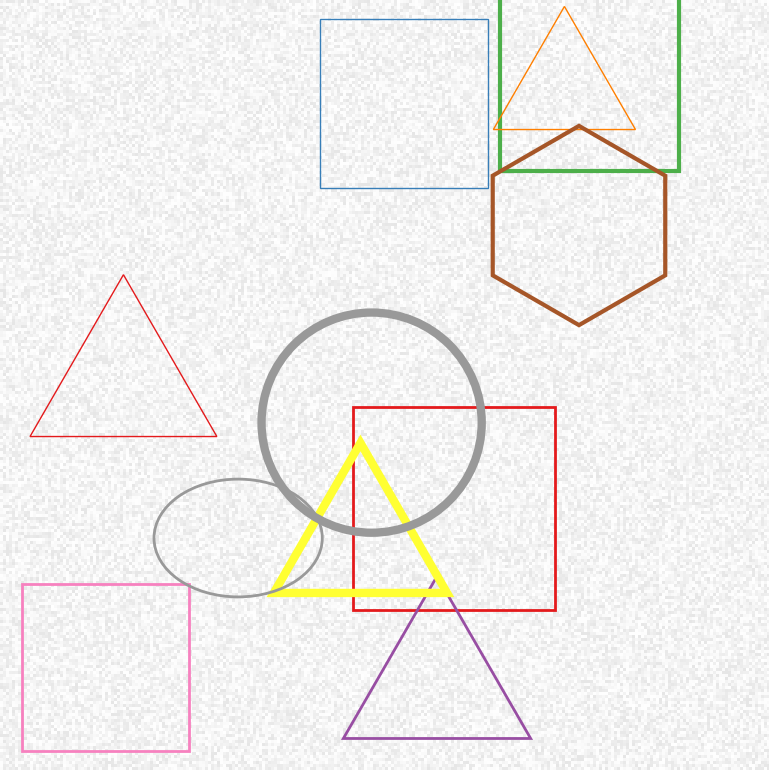[{"shape": "triangle", "thickness": 0.5, "radius": 0.7, "center": [0.16, 0.503]}, {"shape": "square", "thickness": 1, "radius": 0.66, "center": [0.589, 0.34]}, {"shape": "square", "thickness": 0.5, "radius": 0.55, "center": [0.524, 0.866]}, {"shape": "square", "thickness": 1.5, "radius": 0.58, "center": [0.766, 0.895]}, {"shape": "triangle", "thickness": 1, "radius": 0.7, "center": [0.568, 0.111]}, {"shape": "triangle", "thickness": 0.5, "radius": 0.53, "center": [0.733, 0.885]}, {"shape": "triangle", "thickness": 3, "radius": 0.65, "center": [0.468, 0.295]}, {"shape": "hexagon", "thickness": 1.5, "radius": 0.65, "center": [0.752, 0.707]}, {"shape": "square", "thickness": 1, "radius": 0.54, "center": [0.137, 0.133]}, {"shape": "oval", "thickness": 1, "radius": 0.55, "center": [0.309, 0.301]}, {"shape": "circle", "thickness": 3, "radius": 0.71, "center": [0.483, 0.451]}]